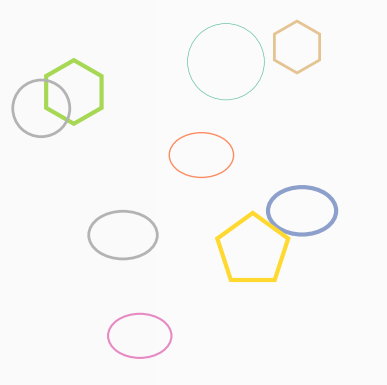[{"shape": "circle", "thickness": 0.5, "radius": 0.5, "center": [0.583, 0.84]}, {"shape": "oval", "thickness": 1, "radius": 0.42, "center": [0.52, 0.597]}, {"shape": "oval", "thickness": 3, "radius": 0.44, "center": [0.78, 0.452]}, {"shape": "oval", "thickness": 1.5, "radius": 0.41, "center": [0.361, 0.128]}, {"shape": "hexagon", "thickness": 3, "radius": 0.41, "center": [0.191, 0.761]}, {"shape": "pentagon", "thickness": 3, "radius": 0.48, "center": [0.652, 0.351]}, {"shape": "hexagon", "thickness": 2, "radius": 0.34, "center": [0.766, 0.878]}, {"shape": "circle", "thickness": 2, "radius": 0.37, "center": [0.107, 0.719]}, {"shape": "oval", "thickness": 2, "radius": 0.44, "center": [0.317, 0.389]}]